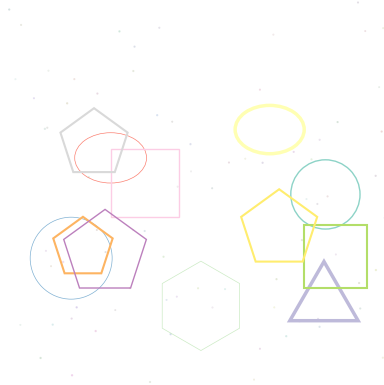[{"shape": "circle", "thickness": 1, "radius": 0.45, "center": [0.845, 0.495]}, {"shape": "oval", "thickness": 2.5, "radius": 0.45, "center": [0.7, 0.663]}, {"shape": "triangle", "thickness": 2.5, "radius": 0.51, "center": [0.841, 0.218]}, {"shape": "oval", "thickness": 0.5, "radius": 0.47, "center": [0.287, 0.59]}, {"shape": "circle", "thickness": 0.5, "radius": 0.53, "center": [0.185, 0.329]}, {"shape": "pentagon", "thickness": 1.5, "radius": 0.41, "center": [0.215, 0.356]}, {"shape": "square", "thickness": 1.5, "radius": 0.41, "center": [0.872, 0.333]}, {"shape": "square", "thickness": 1, "radius": 0.44, "center": [0.377, 0.525]}, {"shape": "pentagon", "thickness": 1.5, "radius": 0.46, "center": [0.244, 0.627]}, {"shape": "pentagon", "thickness": 1, "radius": 0.56, "center": [0.273, 0.343]}, {"shape": "hexagon", "thickness": 0.5, "radius": 0.58, "center": [0.522, 0.206]}, {"shape": "pentagon", "thickness": 1.5, "radius": 0.52, "center": [0.725, 0.405]}]